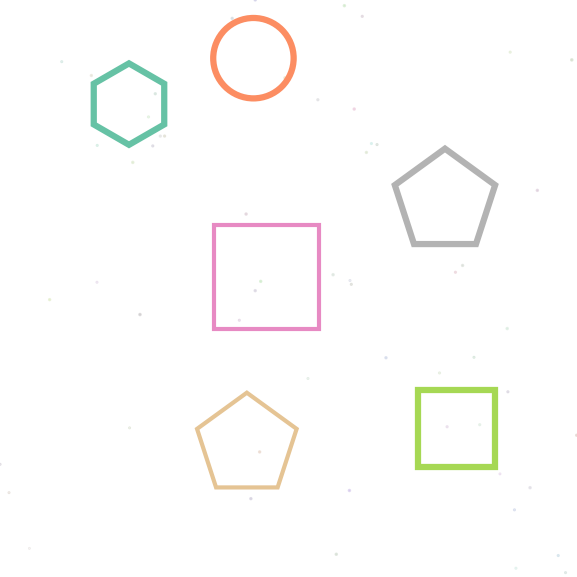[{"shape": "hexagon", "thickness": 3, "radius": 0.35, "center": [0.223, 0.819]}, {"shape": "circle", "thickness": 3, "radius": 0.35, "center": [0.439, 0.898]}, {"shape": "square", "thickness": 2, "radius": 0.45, "center": [0.461, 0.52]}, {"shape": "square", "thickness": 3, "radius": 0.33, "center": [0.791, 0.257]}, {"shape": "pentagon", "thickness": 2, "radius": 0.45, "center": [0.427, 0.228]}, {"shape": "pentagon", "thickness": 3, "radius": 0.46, "center": [0.771, 0.65]}]